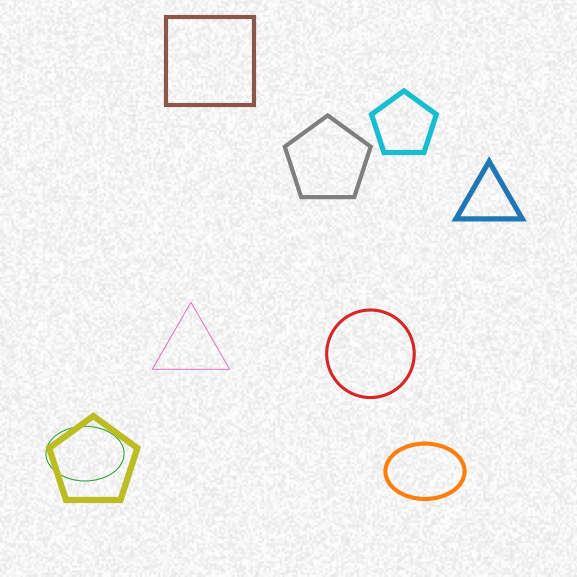[{"shape": "triangle", "thickness": 2.5, "radius": 0.33, "center": [0.847, 0.653]}, {"shape": "oval", "thickness": 2, "radius": 0.34, "center": [0.736, 0.183]}, {"shape": "oval", "thickness": 0.5, "radius": 0.34, "center": [0.147, 0.214]}, {"shape": "circle", "thickness": 1.5, "radius": 0.38, "center": [0.641, 0.387]}, {"shape": "square", "thickness": 2, "radius": 0.38, "center": [0.364, 0.894]}, {"shape": "triangle", "thickness": 0.5, "radius": 0.39, "center": [0.331, 0.398]}, {"shape": "pentagon", "thickness": 2, "radius": 0.39, "center": [0.567, 0.721]}, {"shape": "pentagon", "thickness": 3, "radius": 0.4, "center": [0.161, 0.198]}, {"shape": "pentagon", "thickness": 2.5, "radius": 0.3, "center": [0.699, 0.783]}]